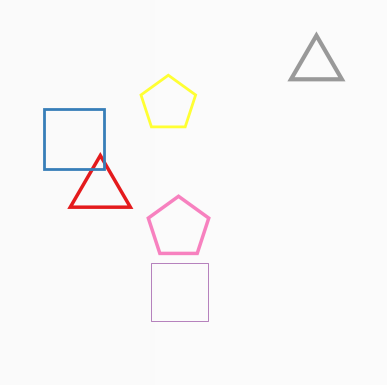[{"shape": "triangle", "thickness": 2.5, "radius": 0.45, "center": [0.259, 0.507]}, {"shape": "square", "thickness": 2, "radius": 0.39, "center": [0.191, 0.638]}, {"shape": "square", "thickness": 0.5, "radius": 0.37, "center": [0.463, 0.242]}, {"shape": "pentagon", "thickness": 2, "radius": 0.37, "center": [0.434, 0.73]}, {"shape": "pentagon", "thickness": 2.5, "radius": 0.41, "center": [0.461, 0.408]}, {"shape": "triangle", "thickness": 3, "radius": 0.38, "center": [0.817, 0.832]}]